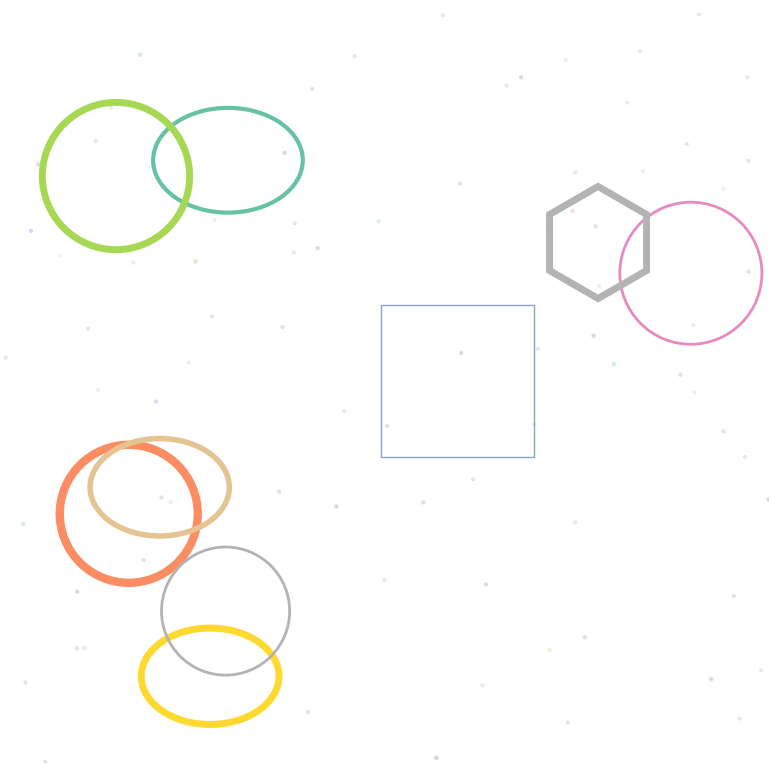[{"shape": "oval", "thickness": 1.5, "radius": 0.49, "center": [0.296, 0.792]}, {"shape": "circle", "thickness": 3, "radius": 0.45, "center": [0.167, 0.333]}, {"shape": "square", "thickness": 0.5, "radius": 0.5, "center": [0.594, 0.505]}, {"shape": "circle", "thickness": 1, "radius": 0.46, "center": [0.897, 0.645]}, {"shape": "circle", "thickness": 2.5, "radius": 0.48, "center": [0.151, 0.771]}, {"shape": "oval", "thickness": 2.5, "radius": 0.45, "center": [0.273, 0.122]}, {"shape": "oval", "thickness": 2, "radius": 0.45, "center": [0.207, 0.367]}, {"shape": "circle", "thickness": 1, "radius": 0.42, "center": [0.293, 0.206]}, {"shape": "hexagon", "thickness": 2.5, "radius": 0.36, "center": [0.777, 0.685]}]